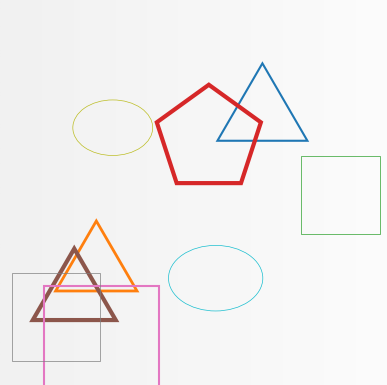[{"shape": "triangle", "thickness": 1.5, "radius": 0.67, "center": [0.677, 0.701]}, {"shape": "triangle", "thickness": 2, "radius": 0.61, "center": [0.249, 0.305]}, {"shape": "square", "thickness": 0.5, "radius": 0.51, "center": [0.878, 0.494]}, {"shape": "pentagon", "thickness": 3, "radius": 0.71, "center": [0.539, 0.639]}, {"shape": "triangle", "thickness": 3, "radius": 0.62, "center": [0.192, 0.23]}, {"shape": "square", "thickness": 1.5, "radius": 0.74, "center": [0.261, 0.11]}, {"shape": "square", "thickness": 0.5, "radius": 0.57, "center": [0.145, 0.177]}, {"shape": "oval", "thickness": 0.5, "radius": 0.52, "center": [0.291, 0.668]}, {"shape": "oval", "thickness": 0.5, "radius": 0.61, "center": [0.557, 0.277]}]